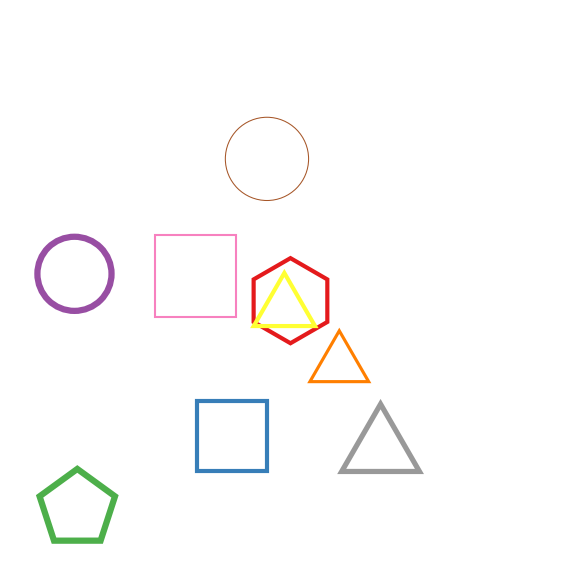[{"shape": "hexagon", "thickness": 2, "radius": 0.37, "center": [0.503, 0.478]}, {"shape": "square", "thickness": 2, "radius": 0.3, "center": [0.402, 0.245]}, {"shape": "pentagon", "thickness": 3, "radius": 0.34, "center": [0.134, 0.118]}, {"shape": "circle", "thickness": 3, "radius": 0.32, "center": [0.129, 0.525]}, {"shape": "triangle", "thickness": 1.5, "radius": 0.29, "center": [0.588, 0.368]}, {"shape": "triangle", "thickness": 2, "radius": 0.31, "center": [0.492, 0.465]}, {"shape": "circle", "thickness": 0.5, "radius": 0.36, "center": [0.462, 0.724]}, {"shape": "square", "thickness": 1, "radius": 0.35, "center": [0.338, 0.521]}, {"shape": "triangle", "thickness": 2.5, "radius": 0.39, "center": [0.659, 0.222]}]